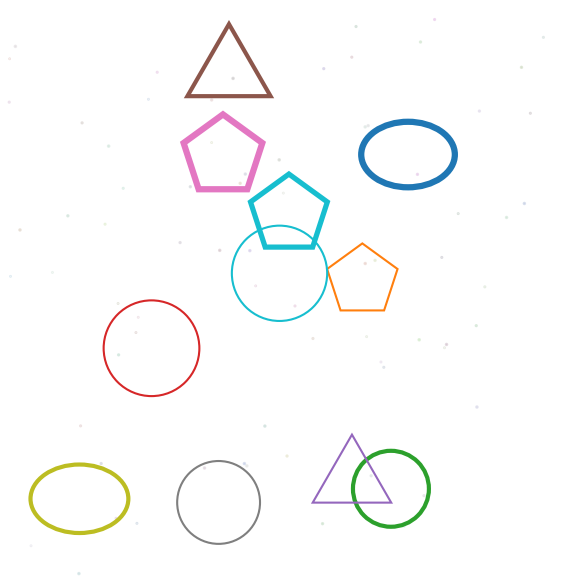[{"shape": "oval", "thickness": 3, "radius": 0.41, "center": [0.707, 0.732]}, {"shape": "pentagon", "thickness": 1, "radius": 0.32, "center": [0.627, 0.513]}, {"shape": "circle", "thickness": 2, "radius": 0.33, "center": [0.677, 0.153]}, {"shape": "circle", "thickness": 1, "radius": 0.41, "center": [0.262, 0.396]}, {"shape": "triangle", "thickness": 1, "radius": 0.39, "center": [0.609, 0.168]}, {"shape": "triangle", "thickness": 2, "radius": 0.42, "center": [0.397, 0.874]}, {"shape": "pentagon", "thickness": 3, "radius": 0.36, "center": [0.386, 0.729]}, {"shape": "circle", "thickness": 1, "radius": 0.36, "center": [0.379, 0.129]}, {"shape": "oval", "thickness": 2, "radius": 0.42, "center": [0.138, 0.135]}, {"shape": "circle", "thickness": 1, "radius": 0.41, "center": [0.484, 0.526]}, {"shape": "pentagon", "thickness": 2.5, "radius": 0.35, "center": [0.5, 0.628]}]